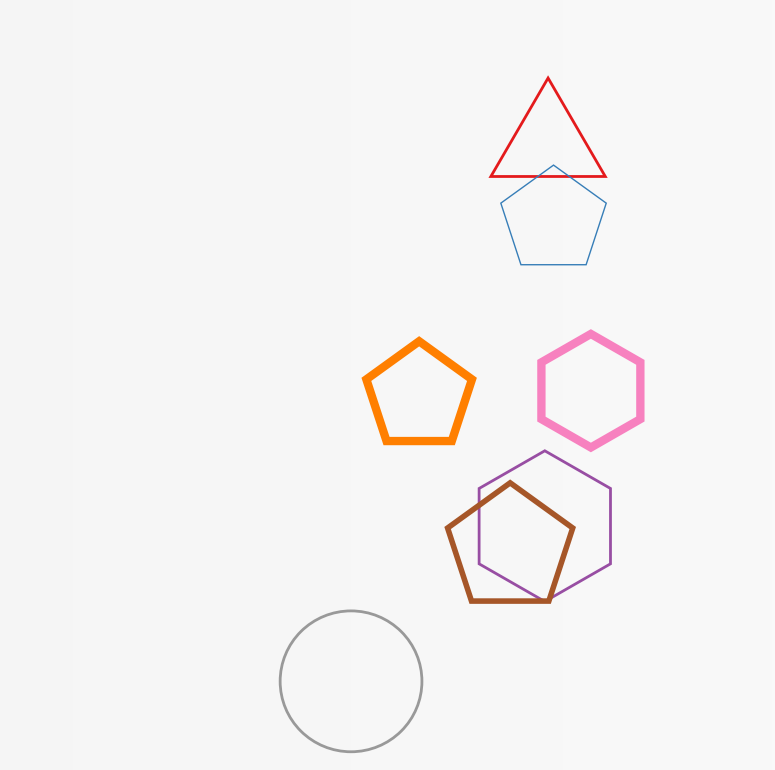[{"shape": "triangle", "thickness": 1, "radius": 0.43, "center": [0.707, 0.813]}, {"shape": "pentagon", "thickness": 0.5, "radius": 0.36, "center": [0.714, 0.714]}, {"shape": "hexagon", "thickness": 1, "radius": 0.49, "center": [0.703, 0.317]}, {"shape": "pentagon", "thickness": 3, "radius": 0.36, "center": [0.541, 0.485]}, {"shape": "pentagon", "thickness": 2, "radius": 0.42, "center": [0.658, 0.288]}, {"shape": "hexagon", "thickness": 3, "radius": 0.37, "center": [0.762, 0.493]}, {"shape": "circle", "thickness": 1, "radius": 0.46, "center": [0.453, 0.115]}]